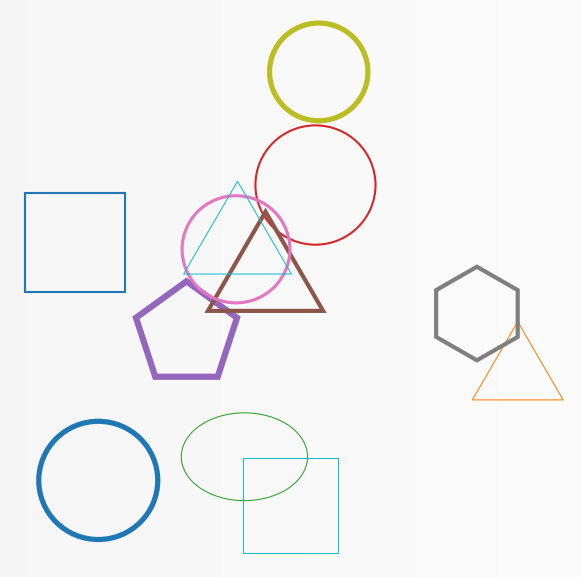[{"shape": "circle", "thickness": 2.5, "radius": 0.51, "center": [0.169, 0.167]}, {"shape": "square", "thickness": 1, "radius": 0.43, "center": [0.129, 0.58]}, {"shape": "triangle", "thickness": 0.5, "radius": 0.45, "center": [0.891, 0.352]}, {"shape": "oval", "thickness": 0.5, "radius": 0.54, "center": [0.421, 0.208]}, {"shape": "circle", "thickness": 1, "radius": 0.52, "center": [0.543, 0.679]}, {"shape": "pentagon", "thickness": 3, "radius": 0.46, "center": [0.321, 0.421]}, {"shape": "triangle", "thickness": 2, "radius": 0.57, "center": [0.457, 0.518]}, {"shape": "circle", "thickness": 1.5, "radius": 0.46, "center": [0.406, 0.567]}, {"shape": "hexagon", "thickness": 2, "radius": 0.41, "center": [0.821, 0.456]}, {"shape": "circle", "thickness": 2.5, "radius": 0.42, "center": [0.548, 0.875]}, {"shape": "triangle", "thickness": 0.5, "radius": 0.54, "center": [0.409, 0.578]}, {"shape": "square", "thickness": 0.5, "radius": 0.41, "center": [0.499, 0.124]}]